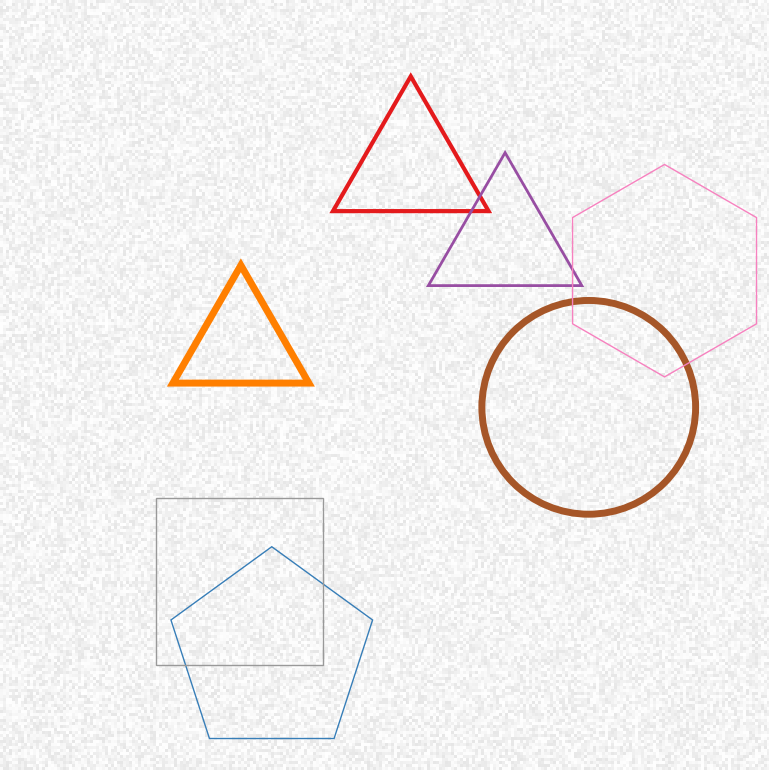[{"shape": "triangle", "thickness": 1.5, "radius": 0.58, "center": [0.533, 0.784]}, {"shape": "pentagon", "thickness": 0.5, "radius": 0.69, "center": [0.353, 0.152]}, {"shape": "triangle", "thickness": 1, "radius": 0.58, "center": [0.656, 0.687]}, {"shape": "triangle", "thickness": 2.5, "radius": 0.51, "center": [0.313, 0.553]}, {"shape": "circle", "thickness": 2.5, "radius": 0.69, "center": [0.765, 0.471]}, {"shape": "hexagon", "thickness": 0.5, "radius": 0.69, "center": [0.863, 0.648]}, {"shape": "square", "thickness": 0.5, "radius": 0.54, "center": [0.311, 0.245]}]